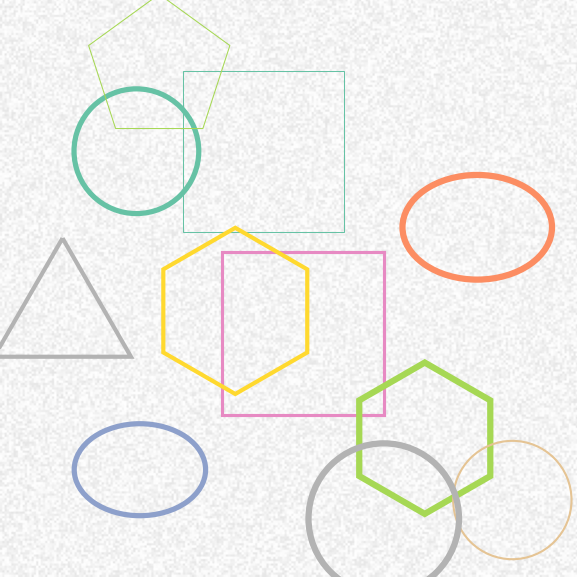[{"shape": "square", "thickness": 0.5, "radius": 0.7, "center": [0.456, 0.737]}, {"shape": "circle", "thickness": 2.5, "radius": 0.54, "center": [0.236, 0.737]}, {"shape": "oval", "thickness": 3, "radius": 0.65, "center": [0.826, 0.606]}, {"shape": "oval", "thickness": 2.5, "radius": 0.57, "center": [0.242, 0.186]}, {"shape": "square", "thickness": 1.5, "radius": 0.7, "center": [0.525, 0.422]}, {"shape": "pentagon", "thickness": 0.5, "radius": 0.64, "center": [0.276, 0.881]}, {"shape": "hexagon", "thickness": 3, "radius": 0.66, "center": [0.736, 0.24]}, {"shape": "hexagon", "thickness": 2, "radius": 0.72, "center": [0.407, 0.461]}, {"shape": "circle", "thickness": 1, "radius": 0.51, "center": [0.887, 0.133]}, {"shape": "triangle", "thickness": 2, "radius": 0.68, "center": [0.108, 0.45]}, {"shape": "circle", "thickness": 3, "radius": 0.65, "center": [0.665, 0.101]}]